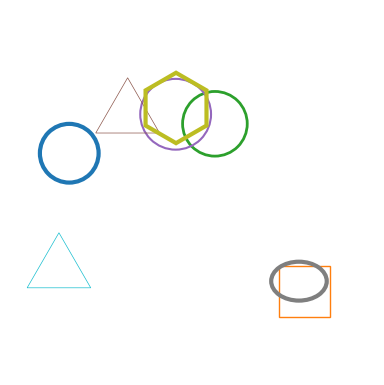[{"shape": "circle", "thickness": 3, "radius": 0.38, "center": [0.18, 0.602]}, {"shape": "square", "thickness": 1, "radius": 0.33, "center": [0.791, 0.243]}, {"shape": "circle", "thickness": 2, "radius": 0.42, "center": [0.558, 0.678]}, {"shape": "circle", "thickness": 1.5, "radius": 0.46, "center": [0.456, 0.703]}, {"shape": "triangle", "thickness": 0.5, "radius": 0.48, "center": [0.332, 0.702]}, {"shape": "oval", "thickness": 3, "radius": 0.36, "center": [0.777, 0.27]}, {"shape": "hexagon", "thickness": 3, "radius": 0.46, "center": [0.457, 0.72]}, {"shape": "triangle", "thickness": 0.5, "radius": 0.48, "center": [0.153, 0.3]}]